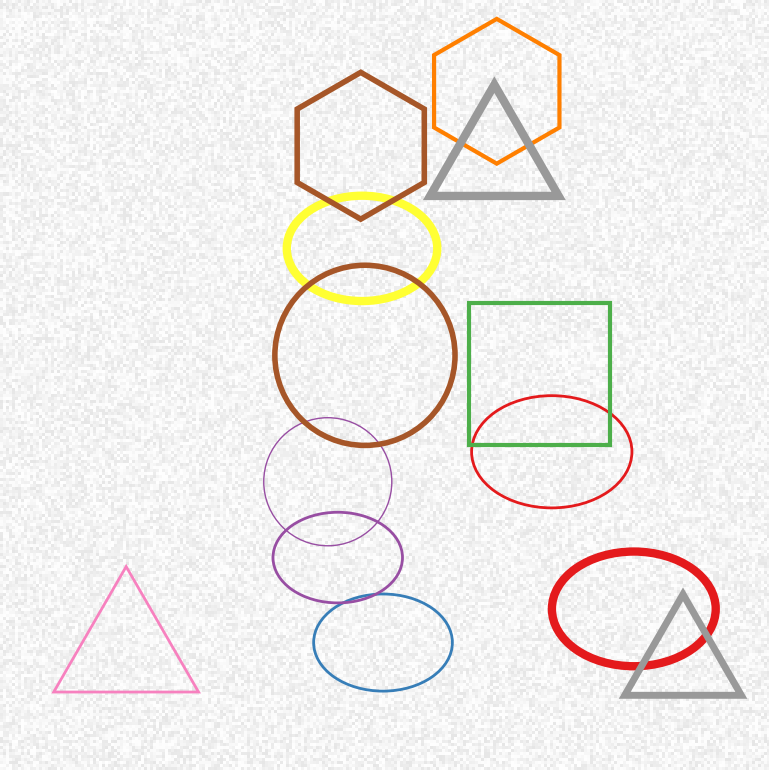[{"shape": "oval", "thickness": 1, "radius": 0.52, "center": [0.717, 0.413]}, {"shape": "oval", "thickness": 3, "radius": 0.53, "center": [0.823, 0.209]}, {"shape": "oval", "thickness": 1, "radius": 0.45, "center": [0.497, 0.166]}, {"shape": "square", "thickness": 1.5, "radius": 0.46, "center": [0.701, 0.514]}, {"shape": "circle", "thickness": 0.5, "radius": 0.42, "center": [0.426, 0.374]}, {"shape": "oval", "thickness": 1, "radius": 0.42, "center": [0.439, 0.276]}, {"shape": "hexagon", "thickness": 1.5, "radius": 0.47, "center": [0.645, 0.881]}, {"shape": "oval", "thickness": 3, "radius": 0.49, "center": [0.47, 0.677]}, {"shape": "circle", "thickness": 2, "radius": 0.58, "center": [0.474, 0.539]}, {"shape": "hexagon", "thickness": 2, "radius": 0.48, "center": [0.468, 0.811]}, {"shape": "triangle", "thickness": 1, "radius": 0.54, "center": [0.164, 0.156]}, {"shape": "triangle", "thickness": 3, "radius": 0.48, "center": [0.642, 0.794]}, {"shape": "triangle", "thickness": 2.5, "radius": 0.44, "center": [0.887, 0.141]}]